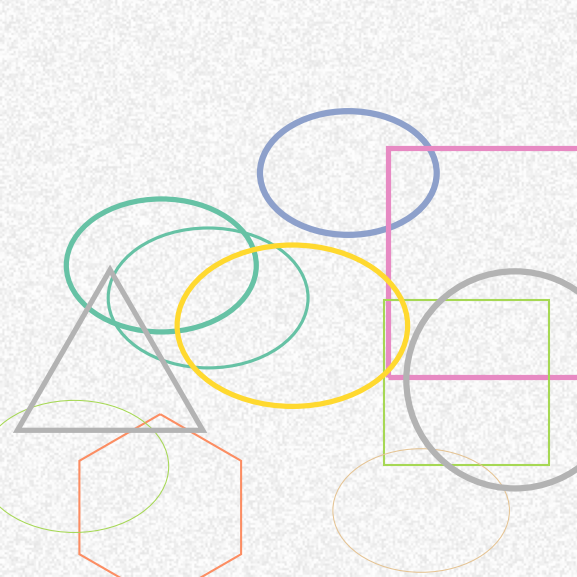[{"shape": "oval", "thickness": 2.5, "radius": 0.82, "center": [0.279, 0.539]}, {"shape": "oval", "thickness": 1.5, "radius": 0.87, "center": [0.36, 0.483]}, {"shape": "hexagon", "thickness": 1, "radius": 0.81, "center": [0.277, 0.12]}, {"shape": "oval", "thickness": 3, "radius": 0.76, "center": [0.603, 0.7]}, {"shape": "square", "thickness": 2.5, "radius": 0.99, "center": [0.87, 0.545]}, {"shape": "oval", "thickness": 0.5, "radius": 0.82, "center": [0.129, 0.191]}, {"shape": "square", "thickness": 1, "radius": 0.71, "center": [0.808, 0.337]}, {"shape": "oval", "thickness": 2.5, "radius": 1.0, "center": [0.506, 0.435]}, {"shape": "oval", "thickness": 0.5, "radius": 0.76, "center": [0.729, 0.115]}, {"shape": "triangle", "thickness": 2.5, "radius": 0.93, "center": [0.191, 0.347]}, {"shape": "circle", "thickness": 3, "radius": 0.94, "center": [0.892, 0.341]}]